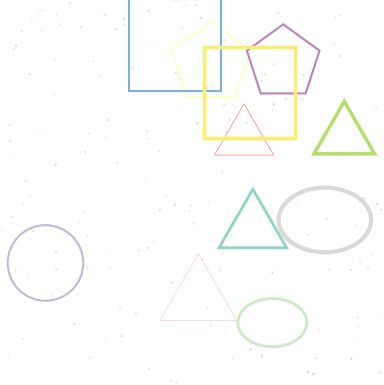[{"shape": "triangle", "thickness": 2, "radius": 0.51, "center": [0.657, 0.407]}, {"shape": "pentagon", "thickness": 1, "radius": 0.54, "center": [0.548, 0.836]}, {"shape": "circle", "thickness": 1.5, "radius": 0.49, "center": [0.118, 0.317]}, {"shape": "triangle", "thickness": 0.5, "radius": 0.44, "center": [0.634, 0.642]}, {"shape": "square", "thickness": 1.5, "radius": 0.6, "center": [0.454, 0.882]}, {"shape": "triangle", "thickness": 2.5, "radius": 0.45, "center": [0.894, 0.646]}, {"shape": "triangle", "thickness": 0.5, "radius": 0.58, "center": [0.515, 0.225]}, {"shape": "oval", "thickness": 3, "radius": 0.6, "center": [0.844, 0.429]}, {"shape": "pentagon", "thickness": 1.5, "radius": 0.5, "center": [0.736, 0.838]}, {"shape": "oval", "thickness": 2, "radius": 0.45, "center": [0.707, 0.162]}, {"shape": "square", "thickness": 2.5, "radius": 0.59, "center": [0.648, 0.761]}]